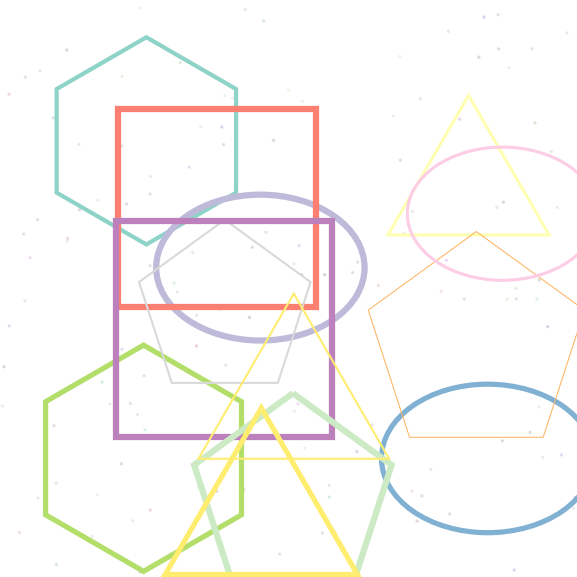[{"shape": "hexagon", "thickness": 2, "radius": 0.9, "center": [0.253, 0.755]}, {"shape": "triangle", "thickness": 1.5, "radius": 0.81, "center": [0.811, 0.673]}, {"shape": "oval", "thickness": 3, "radius": 0.9, "center": [0.451, 0.536]}, {"shape": "square", "thickness": 3, "radius": 0.86, "center": [0.376, 0.639]}, {"shape": "oval", "thickness": 2.5, "radius": 0.92, "center": [0.844, 0.205]}, {"shape": "pentagon", "thickness": 0.5, "radius": 0.98, "center": [0.825, 0.401]}, {"shape": "hexagon", "thickness": 2.5, "radius": 0.98, "center": [0.249, 0.206]}, {"shape": "oval", "thickness": 1.5, "radius": 0.82, "center": [0.87, 0.629]}, {"shape": "pentagon", "thickness": 1, "radius": 0.78, "center": [0.389, 0.462]}, {"shape": "square", "thickness": 3, "radius": 0.94, "center": [0.387, 0.429]}, {"shape": "pentagon", "thickness": 3, "radius": 0.9, "center": [0.507, 0.138]}, {"shape": "triangle", "thickness": 1, "radius": 0.95, "center": [0.509, 0.3]}, {"shape": "triangle", "thickness": 2.5, "radius": 0.96, "center": [0.453, 0.1]}]